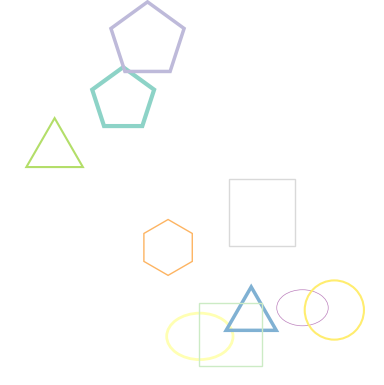[{"shape": "pentagon", "thickness": 3, "radius": 0.42, "center": [0.32, 0.741]}, {"shape": "oval", "thickness": 2, "radius": 0.43, "center": [0.519, 0.126]}, {"shape": "pentagon", "thickness": 2.5, "radius": 0.5, "center": [0.383, 0.895]}, {"shape": "triangle", "thickness": 2.5, "radius": 0.38, "center": [0.652, 0.18]}, {"shape": "hexagon", "thickness": 1, "radius": 0.36, "center": [0.437, 0.357]}, {"shape": "triangle", "thickness": 1.5, "radius": 0.42, "center": [0.142, 0.608]}, {"shape": "square", "thickness": 1, "radius": 0.43, "center": [0.68, 0.448]}, {"shape": "oval", "thickness": 0.5, "radius": 0.33, "center": [0.786, 0.201]}, {"shape": "square", "thickness": 1, "radius": 0.41, "center": [0.599, 0.131]}, {"shape": "circle", "thickness": 1.5, "radius": 0.38, "center": [0.868, 0.195]}]